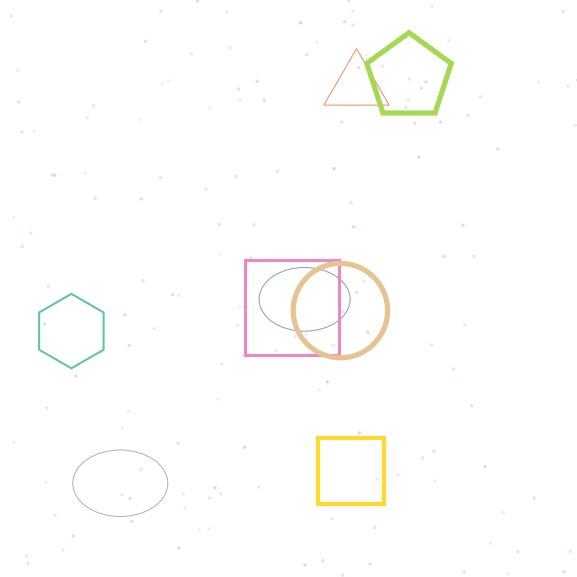[{"shape": "hexagon", "thickness": 1, "radius": 0.32, "center": [0.124, 0.426]}, {"shape": "triangle", "thickness": 0.5, "radius": 0.33, "center": [0.617, 0.85]}, {"shape": "oval", "thickness": 0.5, "radius": 0.39, "center": [0.527, 0.481]}, {"shape": "square", "thickness": 1.5, "radius": 0.41, "center": [0.506, 0.467]}, {"shape": "pentagon", "thickness": 2.5, "radius": 0.38, "center": [0.708, 0.866]}, {"shape": "square", "thickness": 2, "radius": 0.29, "center": [0.608, 0.184]}, {"shape": "circle", "thickness": 2.5, "radius": 0.41, "center": [0.589, 0.461]}, {"shape": "oval", "thickness": 0.5, "radius": 0.41, "center": [0.208, 0.162]}]